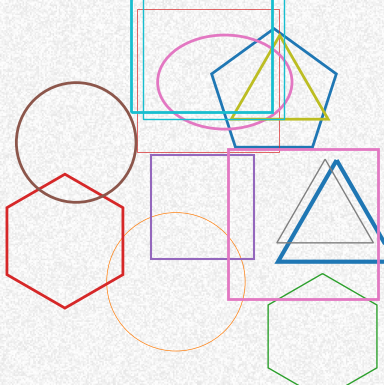[{"shape": "pentagon", "thickness": 2, "radius": 0.85, "center": [0.712, 0.755]}, {"shape": "triangle", "thickness": 3, "radius": 0.88, "center": [0.874, 0.408]}, {"shape": "circle", "thickness": 0.5, "radius": 0.9, "center": [0.457, 0.268]}, {"shape": "hexagon", "thickness": 1, "radius": 0.82, "center": [0.838, 0.126]}, {"shape": "square", "thickness": 0.5, "radius": 0.92, "center": [0.541, 0.791]}, {"shape": "hexagon", "thickness": 2, "radius": 0.87, "center": [0.169, 0.374]}, {"shape": "square", "thickness": 1.5, "radius": 0.67, "center": [0.525, 0.462]}, {"shape": "circle", "thickness": 2, "radius": 0.78, "center": [0.198, 0.63]}, {"shape": "square", "thickness": 2, "radius": 0.97, "center": [0.787, 0.419]}, {"shape": "oval", "thickness": 2, "radius": 0.87, "center": [0.584, 0.787]}, {"shape": "triangle", "thickness": 1, "radius": 0.72, "center": [0.844, 0.442]}, {"shape": "triangle", "thickness": 2, "radius": 0.73, "center": [0.727, 0.763]}, {"shape": "square", "thickness": 2, "radius": 0.92, "center": [0.523, 0.894]}, {"shape": "square", "thickness": 1, "radius": 0.91, "center": [0.554, 0.873]}]